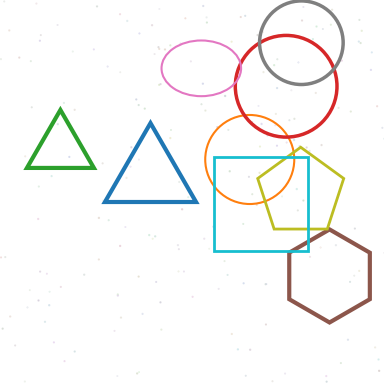[{"shape": "triangle", "thickness": 3, "radius": 0.68, "center": [0.391, 0.544]}, {"shape": "circle", "thickness": 1.5, "radius": 0.58, "center": [0.649, 0.586]}, {"shape": "triangle", "thickness": 3, "radius": 0.5, "center": [0.157, 0.614]}, {"shape": "circle", "thickness": 2.5, "radius": 0.66, "center": [0.743, 0.776]}, {"shape": "hexagon", "thickness": 3, "radius": 0.6, "center": [0.856, 0.283]}, {"shape": "oval", "thickness": 1.5, "radius": 0.52, "center": [0.523, 0.823]}, {"shape": "circle", "thickness": 2.5, "radius": 0.54, "center": [0.783, 0.889]}, {"shape": "pentagon", "thickness": 2, "radius": 0.59, "center": [0.781, 0.5]}, {"shape": "square", "thickness": 2, "radius": 0.61, "center": [0.678, 0.47]}]